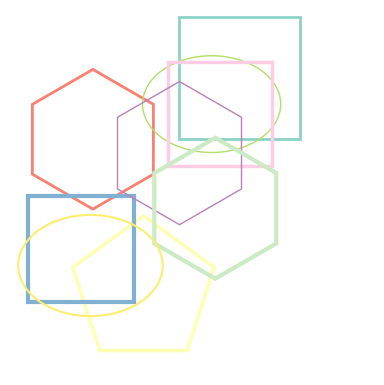[{"shape": "square", "thickness": 2, "radius": 0.79, "center": [0.622, 0.797]}, {"shape": "pentagon", "thickness": 2.5, "radius": 0.97, "center": [0.373, 0.246]}, {"shape": "hexagon", "thickness": 2, "radius": 0.91, "center": [0.241, 0.638]}, {"shape": "square", "thickness": 3, "radius": 0.69, "center": [0.21, 0.354]}, {"shape": "oval", "thickness": 1, "radius": 0.9, "center": [0.55, 0.73]}, {"shape": "square", "thickness": 2.5, "radius": 0.68, "center": [0.571, 0.704]}, {"shape": "hexagon", "thickness": 1, "radius": 0.93, "center": [0.466, 0.602]}, {"shape": "hexagon", "thickness": 3, "radius": 0.91, "center": [0.559, 0.459]}, {"shape": "oval", "thickness": 1.5, "radius": 0.94, "center": [0.235, 0.31]}]